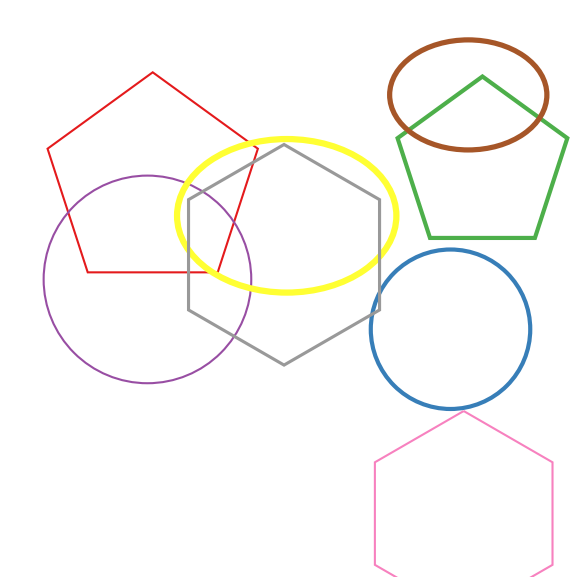[{"shape": "pentagon", "thickness": 1, "radius": 0.96, "center": [0.264, 0.682]}, {"shape": "circle", "thickness": 2, "radius": 0.69, "center": [0.78, 0.429]}, {"shape": "pentagon", "thickness": 2, "radius": 0.77, "center": [0.835, 0.712]}, {"shape": "circle", "thickness": 1, "radius": 0.9, "center": [0.255, 0.515]}, {"shape": "oval", "thickness": 3, "radius": 0.95, "center": [0.496, 0.625]}, {"shape": "oval", "thickness": 2.5, "radius": 0.68, "center": [0.811, 0.835]}, {"shape": "hexagon", "thickness": 1, "radius": 0.89, "center": [0.803, 0.11]}, {"shape": "hexagon", "thickness": 1.5, "radius": 0.95, "center": [0.492, 0.558]}]